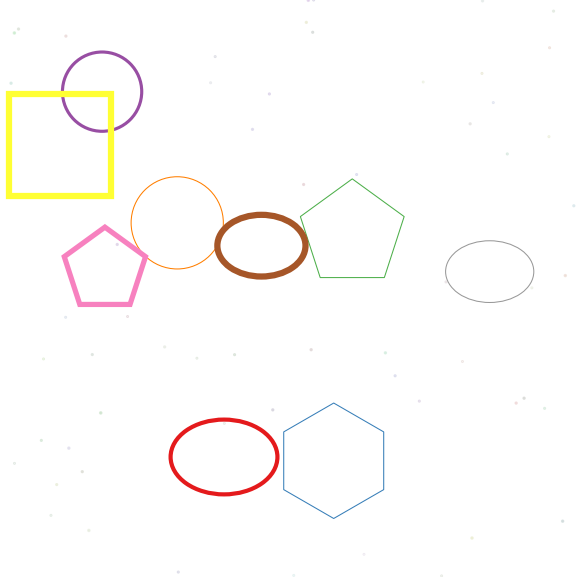[{"shape": "oval", "thickness": 2, "radius": 0.46, "center": [0.388, 0.208]}, {"shape": "hexagon", "thickness": 0.5, "radius": 0.5, "center": [0.578, 0.201]}, {"shape": "pentagon", "thickness": 0.5, "radius": 0.47, "center": [0.61, 0.595]}, {"shape": "circle", "thickness": 1.5, "radius": 0.34, "center": [0.177, 0.84]}, {"shape": "circle", "thickness": 0.5, "radius": 0.4, "center": [0.307, 0.613]}, {"shape": "square", "thickness": 3, "radius": 0.44, "center": [0.104, 0.747]}, {"shape": "oval", "thickness": 3, "radius": 0.38, "center": [0.453, 0.574]}, {"shape": "pentagon", "thickness": 2.5, "radius": 0.37, "center": [0.182, 0.532]}, {"shape": "oval", "thickness": 0.5, "radius": 0.38, "center": [0.848, 0.529]}]